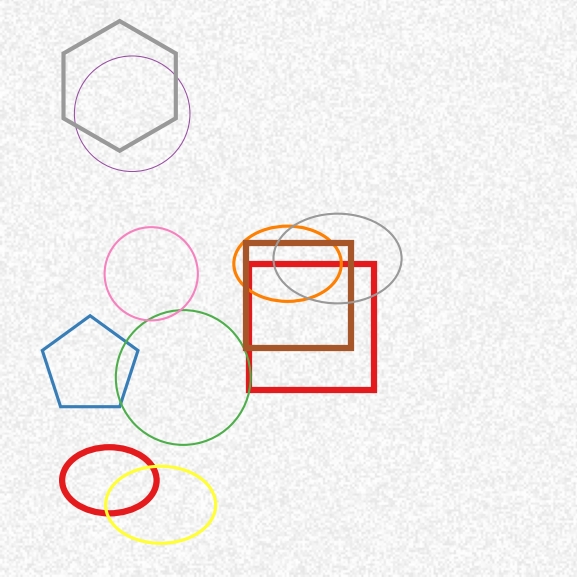[{"shape": "square", "thickness": 3, "radius": 0.54, "center": [0.539, 0.432]}, {"shape": "oval", "thickness": 3, "radius": 0.41, "center": [0.189, 0.167]}, {"shape": "pentagon", "thickness": 1.5, "radius": 0.44, "center": [0.156, 0.365]}, {"shape": "circle", "thickness": 1, "radius": 0.58, "center": [0.317, 0.345]}, {"shape": "circle", "thickness": 0.5, "radius": 0.5, "center": [0.229, 0.802]}, {"shape": "oval", "thickness": 1.5, "radius": 0.47, "center": [0.498, 0.542]}, {"shape": "oval", "thickness": 1.5, "radius": 0.48, "center": [0.278, 0.125]}, {"shape": "square", "thickness": 3, "radius": 0.45, "center": [0.516, 0.487]}, {"shape": "circle", "thickness": 1, "radius": 0.4, "center": [0.262, 0.525]}, {"shape": "oval", "thickness": 1, "radius": 0.55, "center": [0.584, 0.551]}, {"shape": "hexagon", "thickness": 2, "radius": 0.56, "center": [0.207, 0.85]}]